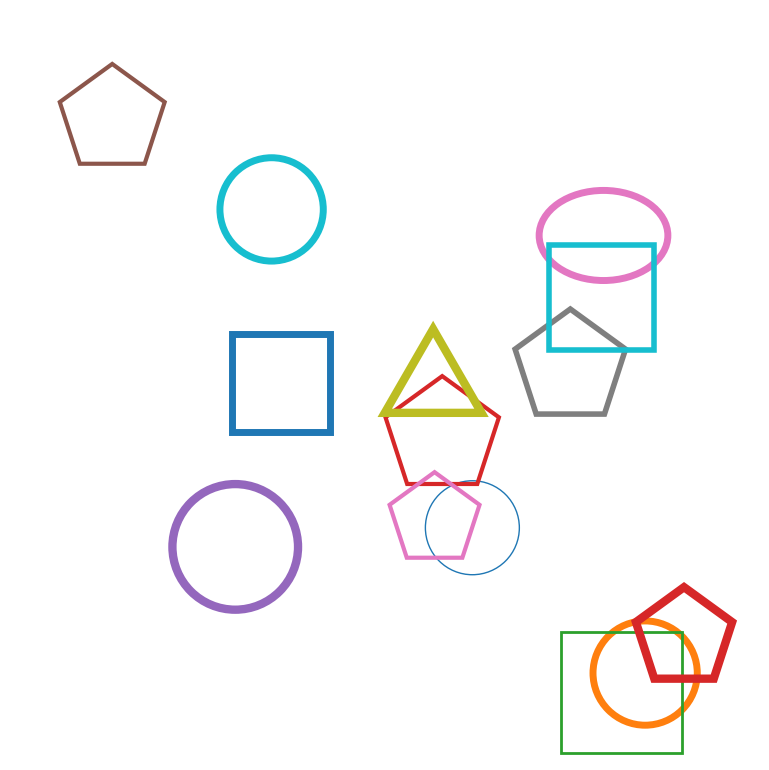[{"shape": "square", "thickness": 2.5, "radius": 0.32, "center": [0.365, 0.503]}, {"shape": "circle", "thickness": 0.5, "radius": 0.31, "center": [0.613, 0.315]}, {"shape": "circle", "thickness": 2.5, "radius": 0.34, "center": [0.838, 0.126]}, {"shape": "square", "thickness": 1, "radius": 0.39, "center": [0.807, 0.1]}, {"shape": "pentagon", "thickness": 1.5, "radius": 0.39, "center": [0.574, 0.434]}, {"shape": "pentagon", "thickness": 3, "radius": 0.33, "center": [0.888, 0.172]}, {"shape": "circle", "thickness": 3, "radius": 0.41, "center": [0.305, 0.29]}, {"shape": "pentagon", "thickness": 1.5, "radius": 0.36, "center": [0.146, 0.845]}, {"shape": "pentagon", "thickness": 1.5, "radius": 0.31, "center": [0.564, 0.325]}, {"shape": "oval", "thickness": 2.5, "radius": 0.42, "center": [0.784, 0.694]}, {"shape": "pentagon", "thickness": 2, "radius": 0.38, "center": [0.741, 0.523]}, {"shape": "triangle", "thickness": 3, "radius": 0.36, "center": [0.563, 0.5]}, {"shape": "square", "thickness": 2, "radius": 0.34, "center": [0.781, 0.614]}, {"shape": "circle", "thickness": 2.5, "radius": 0.34, "center": [0.353, 0.728]}]